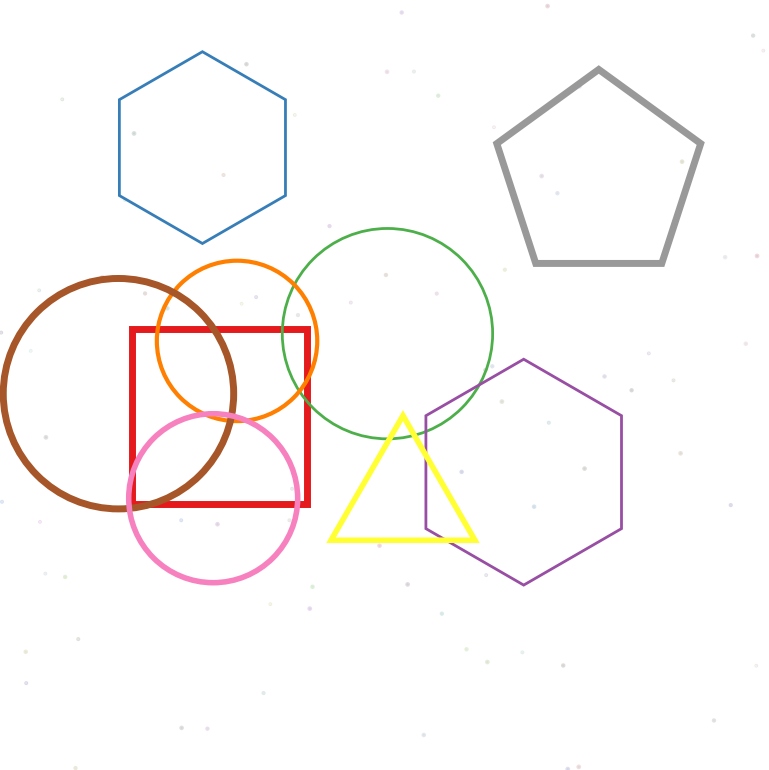[{"shape": "square", "thickness": 2.5, "radius": 0.57, "center": [0.285, 0.459]}, {"shape": "hexagon", "thickness": 1, "radius": 0.62, "center": [0.263, 0.808]}, {"shape": "circle", "thickness": 1, "radius": 0.68, "center": [0.503, 0.567]}, {"shape": "hexagon", "thickness": 1, "radius": 0.73, "center": [0.68, 0.387]}, {"shape": "circle", "thickness": 1.5, "radius": 0.52, "center": [0.308, 0.557]}, {"shape": "triangle", "thickness": 2, "radius": 0.54, "center": [0.523, 0.352]}, {"shape": "circle", "thickness": 2.5, "radius": 0.75, "center": [0.154, 0.489]}, {"shape": "circle", "thickness": 2, "radius": 0.55, "center": [0.277, 0.353]}, {"shape": "pentagon", "thickness": 2.5, "radius": 0.7, "center": [0.778, 0.771]}]